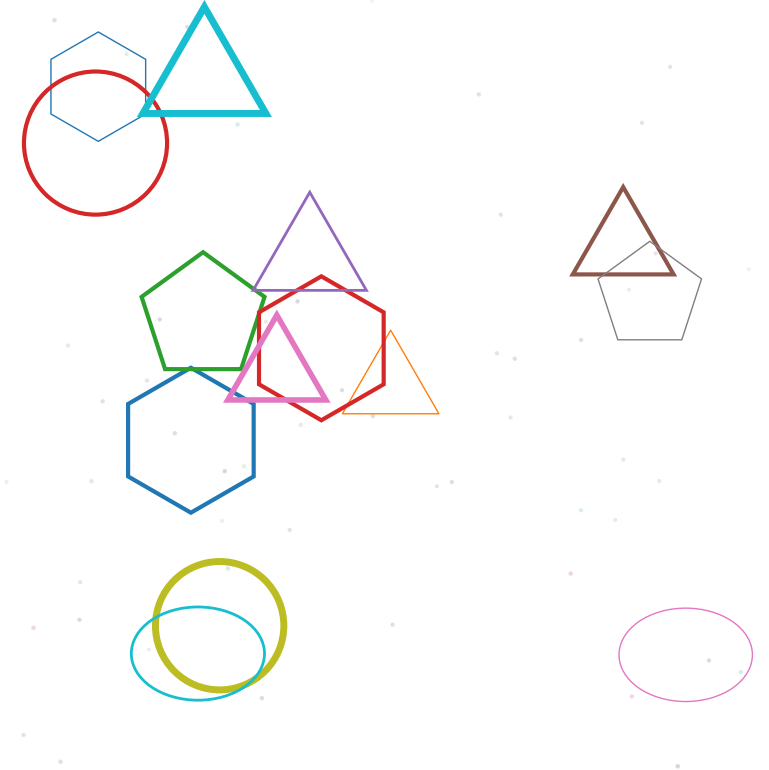[{"shape": "hexagon", "thickness": 0.5, "radius": 0.36, "center": [0.128, 0.887]}, {"shape": "hexagon", "thickness": 1.5, "radius": 0.47, "center": [0.248, 0.428]}, {"shape": "triangle", "thickness": 0.5, "radius": 0.36, "center": [0.507, 0.499]}, {"shape": "pentagon", "thickness": 1.5, "radius": 0.42, "center": [0.264, 0.589]}, {"shape": "hexagon", "thickness": 1.5, "radius": 0.47, "center": [0.417, 0.548]}, {"shape": "circle", "thickness": 1.5, "radius": 0.46, "center": [0.124, 0.814]}, {"shape": "triangle", "thickness": 1, "radius": 0.42, "center": [0.402, 0.665]}, {"shape": "triangle", "thickness": 1.5, "radius": 0.38, "center": [0.809, 0.681]}, {"shape": "triangle", "thickness": 2, "radius": 0.37, "center": [0.36, 0.517]}, {"shape": "oval", "thickness": 0.5, "radius": 0.43, "center": [0.891, 0.15]}, {"shape": "pentagon", "thickness": 0.5, "radius": 0.35, "center": [0.844, 0.616]}, {"shape": "circle", "thickness": 2.5, "radius": 0.42, "center": [0.285, 0.187]}, {"shape": "oval", "thickness": 1, "radius": 0.43, "center": [0.257, 0.151]}, {"shape": "triangle", "thickness": 2.5, "radius": 0.46, "center": [0.265, 0.899]}]